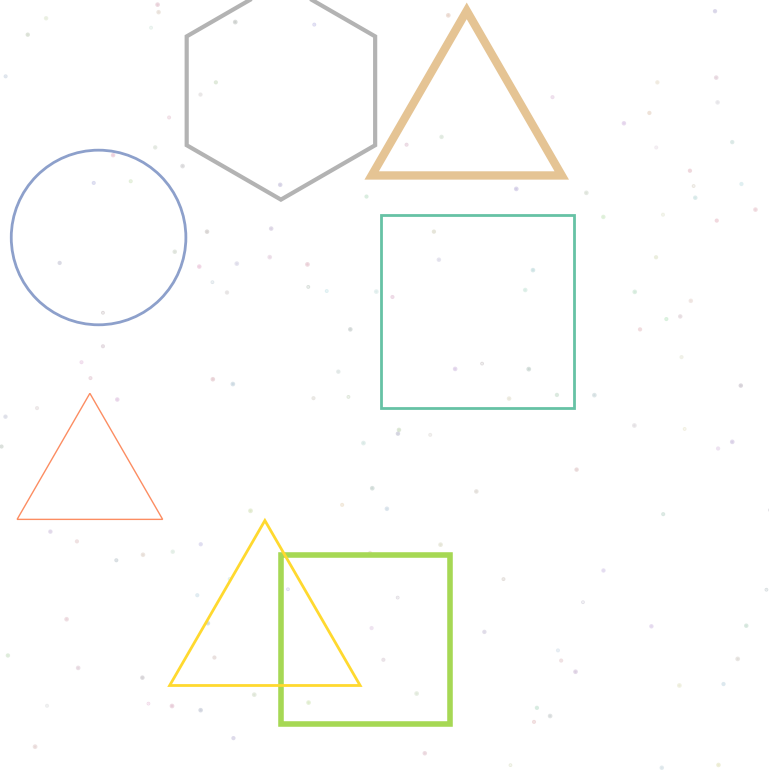[{"shape": "square", "thickness": 1, "radius": 0.62, "center": [0.62, 0.595]}, {"shape": "triangle", "thickness": 0.5, "radius": 0.55, "center": [0.117, 0.38]}, {"shape": "circle", "thickness": 1, "radius": 0.57, "center": [0.128, 0.692]}, {"shape": "square", "thickness": 2, "radius": 0.55, "center": [0.475, 0.17]}, {"shape": "triangle", "thickness": 1, "radius": 0.71, "center": [0.344, 0.181]}, {"shape": "triangle", "thickness": 3, "radius": 0.71, "center": [0.606, 0.843]}, {"shape": "hexagon", "thickness": 1.5, "radius": 0.71, "center": [0.365, 0.882]}]